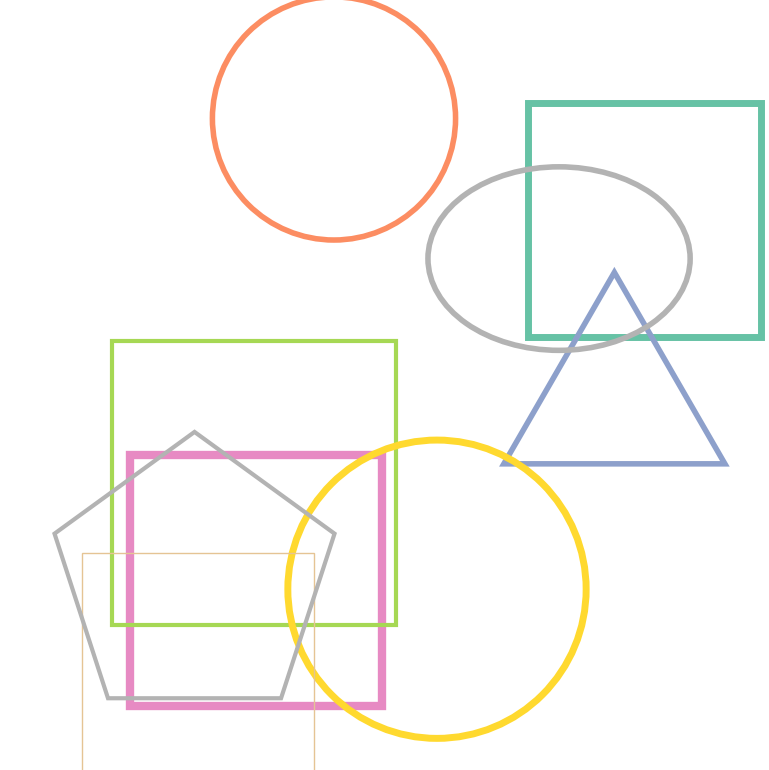[{"shape": "square", "thickness": 2.5, "radius": 0.76, "center": [0.837, 0.714]}, {"shape": "circle", "thickness": 2, "radius": 0.79, "center": [0.434, 0.846]}, {"shape": "triangle", "thickness": 2, "radius": 0.83, "center": [0.798, 0.48]}, {"shape": "square", "thickness": 3, "radius": 0.82, "center": [0.333, 0.246]}, {"shape": "square", "thickness": 1.5, "radius": 0.92, "center": [0.33, 0.373]}, {"shape": "circle", "thickness": 2.5, "radius": 0.97, "center": [0.568, 0.235]}, {"shape": "square", "thickness": 0.5, "radius": 0.76, "center": [0.257, 0.131]}, {"shape": "oval", "thickness": 2, "radius": 0.85, "center": [0.726, 0.664]}, {"shape": "pentagon", "thickness": 1.5, "radius": 0.96, "center": [0.253, 0.248]}]